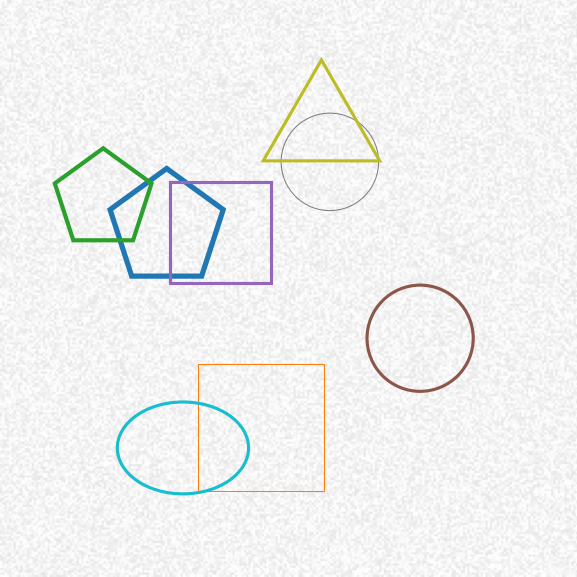[{"shape": "pentagon", "thickness": 2.5, "radius": 0.51, "center": [0.289, 0.604]}, {"shape": "square", "thickness": 0.5, "radius": 0.55, "center": [0.452, 0.258]}, {"shape": "pentagon", "thickness": 2, "radius": 0.44, "center": [0.179, 0.654]}, {"shape": "square", "thickness": 1.5, "radius": 0.44, "center": [0.382, 0.597]}, {"shape": "circle", "thickness": 1.5, "radius": 0.46, "center": [0.728, 0.413]}, {"shape": "circle", "thickness": 0.5, "radius": 0.42, "center": [0.571, 0.719]}, {"shape": "triangle", "thickness": 1.5, "radius": 0.58, "center": [0.557, 0.779]}, {"shape": "oval", "thickness": 1.5, "radius": 0.57, "center": [0.317, 0.223]}]